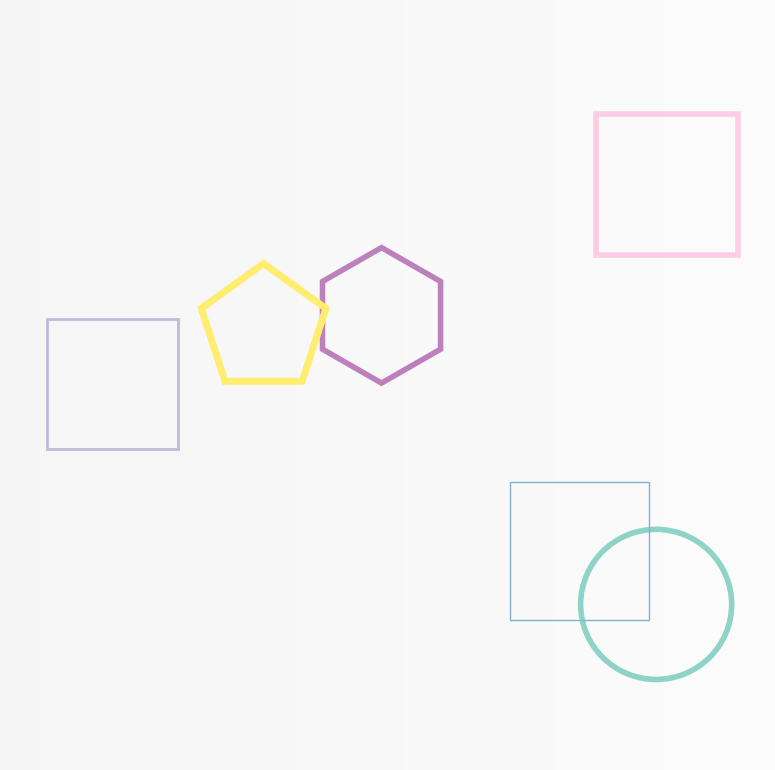[{"shape": "circle", "thickness": 2, "radius": 0.49, "center": [0.847, 0.215]}, {"shape": "square", "thickness": 1, "radius": 0.42, "center": [0.145, 0.501]}, {"shape": "square", "thickness": 0.5, "radius": 0.45, "center": [0.748, 0.284]}, {"shape": "square", "thickness": 2, "radius": 0.46, "center": [0.861, 0.76]}, {"shape": "hexagon", "thickness": 2, "radius": 0.44, "center": [0.492, 0.59]}, {"shape": "pentagon", "thickness": 2.5, "radius": 0.42, "center": [0.34, 0.573]}]